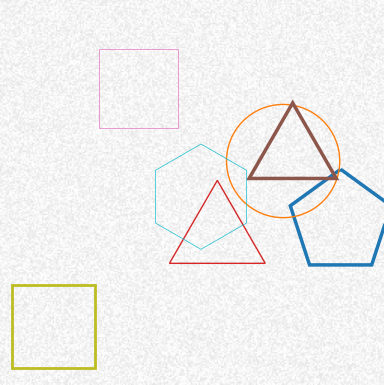[{"shape": "pentagon", "thickness": 2.5, "radius": 0.69, "center": [0.885, 0.423]}, {"shape": "circle", "thickness": 1, "radius": 0.74, "center": [0.735, 0.582]}, {"shape": "triangle", "thickness": 1, "radius": 0.72, "center": [0.565, 0.388]}, {"shape": "triangle", "thickness": 2.5, "radius": 0.65, "center": [0.76, 0.602]}, {"shape": "square", "thickness": 0.5, "radius": 0.51, "center": [0.359, 0.771]}, {"shape": "square", "thickness": 2, "radius": 0.54, "center": [0.139, 0.152]}, {"shape": "hexagon", "thickness": 0.5, "radius": 0.68, "center": [0.522, 0.489]}]